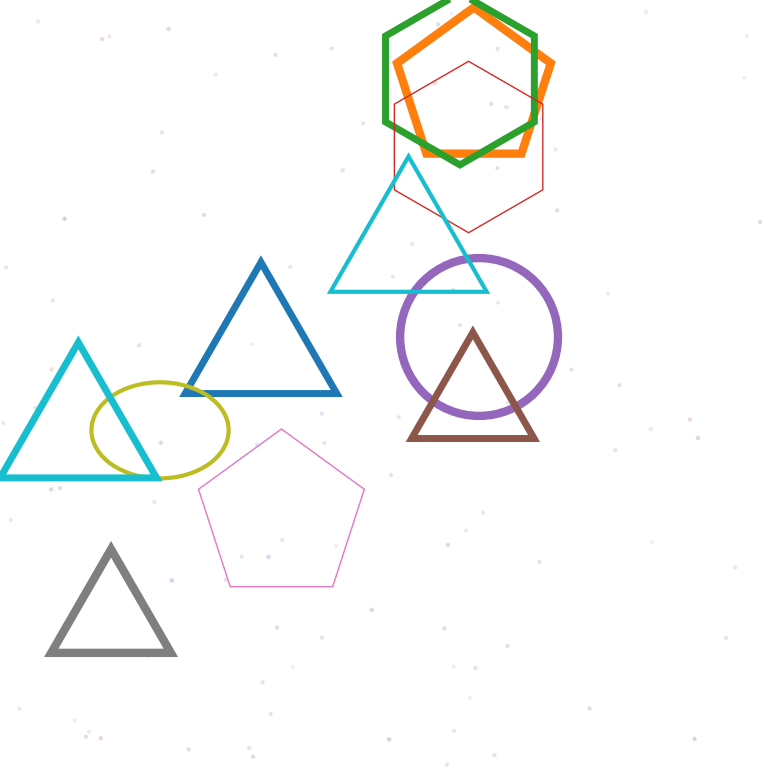[{"shape": "triangle", "thickness": 2.5, "radius": 0.57, "center": [0.339, 0.546]}, {"shape": "pentagon", "thickness": 3, "radius": 0.53, "center": [0.616, 0.885]}, {"shape": "hexagon", "thickness": 2.5, "radius": 0.56, "center": [0.597, 0.897]}, {"shape": "hexagon", "thickness": 0.5, "radius": 0.56, "center": [0.609, 0.809]}, {"shape": "circle", "thickness": 3, "radius": 0.51, "center": [0.622, 0.562]}, {"shape": "triangle", "thickness": 2.5, "radius": 0.46, "center": [0.614, 0.476]}, {"shape": "pentagon", "thickness": 0.5, "radius": 0.57, "center": [0.366, 0.33]}, {"shape": "triangle", "thickness": 3, "radius": 0.45, "center": [0.144, 0.197]}, {"shape": "oval", "thickness": 1.5, "radius": 0.45, "center": [0.208, 0.441]}, {"shape": "triangle", "thickness": 1.5, "radius": 0.59, "center": [0.531, 0.68]}, {"shape": "triangle", "thickness": 2.5, "radius": 0.59, "center": [0.102, 0.438]}]